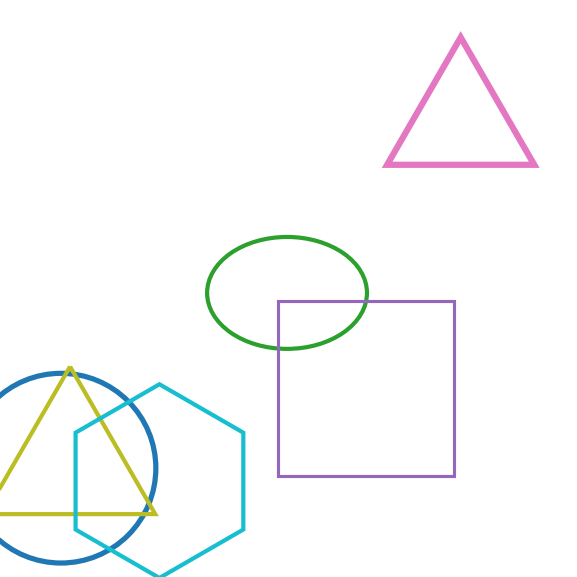[{"shape": "circle", "thickness": 2.5, "radius": 0.82, "center": [0.106, 0.188]}, {"shape": "oval", "thickness": 2, "radius": 0.69, "center": [0.497, 0.492]}, {"shape": "square", "thickness": 1.5, "radius": 0.76, "center": [0.634, 0.326]}, {"shape": "triangle", "thickness": 3, "radius": 0.74, "center": [0.798, 0.787]}, {"shape": "triangle", "thickness": 2, "radius": 0.85, "center": [0.121, 0.194]}, {"shape": "hexagon", "thickness": 2, "radius": 0.84, "center": [0.276, 0.166]}]